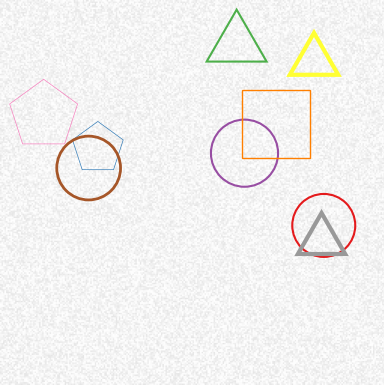[{"shape": "circle", "thickness": 1.5, "radius": 0.41, "center": [0.841, 0.414]}, {"shape": "pentagon", "thickness": 0.5, "radius": 0.35, "center": [0.254, 0.615]}, {"shape": "triangle", "thickness": 1.5, "radius": 0.45, "center": [0.615, 0.885]}, {"shape": "circle", "thickness": 1.5, "radius": 0.44, "center": [0.635, 0.602]}, {"shape": "square", "thickness": 1, "radius": 0.44, "center": [0.717, 0.678]}, {"shape": "triangle", "thickness": 3, "radius": 0.36, "center": [0.816, 0.842]}, {"shape": "circle", "thickness": 2, "radius": 0.41, "center": [0.23, 0.564]}, {"shape": "pentagon", "thickness": 0.5, "radius": 0.46, "center": [0.113, 0.701]}, {"shape": "triangle", "thickness": 3, "radius": 0.35, "center": [0.835, 0.376]}]